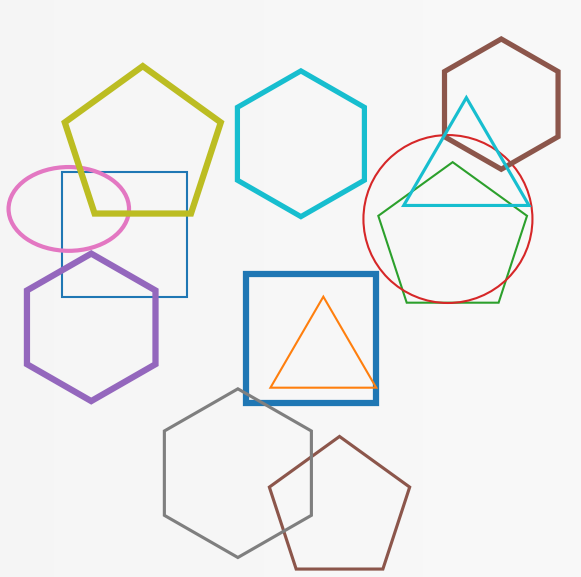[{"shape": "square", "thickness": 3, "radius": 0.56, "center": [0.535, 0.413]}, {"shape": "square", "thickness": 1, "radius": 0.54, "center": [0.215, 0.593]}, {"shape": "triangle", "thickness": 1, "radius": 0.53, "center": [0.556, 0.38]}, {"shape": "pentagon", "thickness": 1, "radius": 0.67, "center": [0.779, 0.584]}, {"shape": "circle", "thickness": 1, "radius": 0.73, "center": [0.771, 0.62]}, {"shape": "hexagon", "thickness": 3, "radius": 0.64, "center": [0.157, 0.432]}, {"shape": "pentagon", "thickness": 1.5, "radius": 0.63, "center": [0.584, 0.116]}, {"shape": "hexagon", "thickness": 2.5, "radius": 0.56, "center": [0.862, 0.819]}, {"shape": "oval", "thickness": 2, "radius": 0.52, "center": [0.118, 0.637]}, {"shape": "hexagon", "thickness": 1.5, "radius": 0.73, "center": [0.409, 0.18]}, {"shape": "pentagon", "thickness": 3, "radius": 0.71, "center": [0.246, 0.744]}, {"shape": "triangle", "thickness": 1.5, "radius": 0.62, "center": [0.802, 0.706]}, {"shape": "hexagon", "thickness": 2.5, "radius": 0.63, "center": [0.518, 0.75]}]